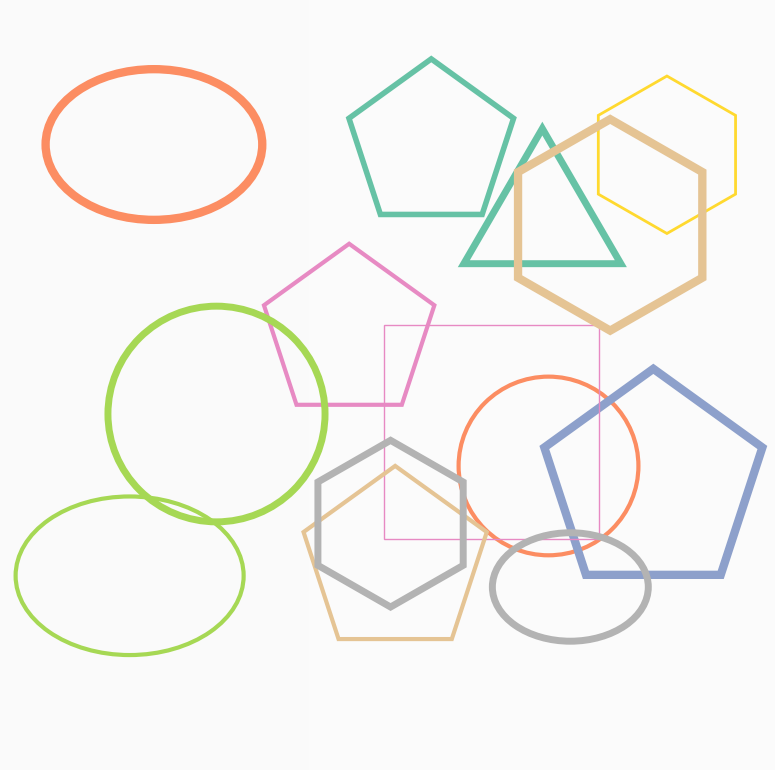[{"shape": "triangle", "thickness": 2.5, "radius": 0.58, "center": [0.7, 0.716]}, {"shape": "pentagon", "thickness": 2, "radius": 0.56, "center": [0.556, 0.812]}, {"shape": "oval", "thickness": 3, "radius": 0.7, "center": [0.199, 0.812]}, {"shape": "circle", "thickness": 1.5, "radius": 0.58, "center": [0.708, 0.395]}, {"shape": "pentagon", "thickness": 3, "radius": 0.74, "center": [0.843, 0.373]}, {"shape": "square", "thickness": 0.5, "radius": 0.69, "center": [0.634, 0.44]}, {"shape": "pentagon", "thickness": 1.5, "radius": 0.58, "center": [0.451, 0.568]}, {"shape": "oval", "thickness": 1.5, "radius": 0.74, "center": [0.167, 0.252]}, {"shape": "circle", "thickness": 2.5, "radius": 0.7, "center": [0.279, 0.462]}, {"shape": "hexagon", "thickness": 1, "radius": 0.51, "center": [0.861, 0.799]}, {"shape": "pentagon", "thickness": 1.5, "radius": 0.62, "center": [0.51, 0.271]}, {"shape": "hexagon", "thickness": 3, "radius": 0.69, "center": [0.787, 0.708]}, {"shape": "oval", "thickness": 2.5, "radius": 0.5, "center": [0.736, 0.238]}, {"shape": "hexagon", "thickness": 2.5, "radius": 0.54, "center": [0.504, 0.32]}]